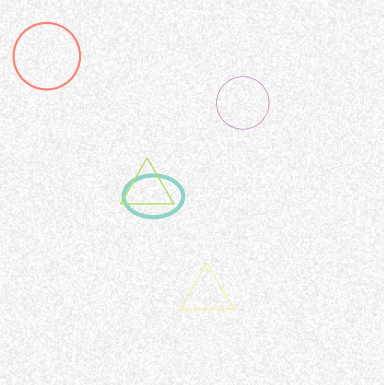[{"shape": "oval", "thickness": 3, "radius": 0.39, "center": [0.398, 0.49]}, {"shape": "circle", "thickness": 1.5, "radius": 0.43, "center": [0.122, 0.854]}, {"shape": "triangle", "thickness": 1, "radius": 0.4, "center": [0.382, 0.51]}, {"shape": "circle", "thickness": 0.5, "radius": 0.34, "center": [0.631, 0.733]}, {"shape": "triangle", "thickness": 0.5, "radius": 0.4, "center": [0.538, 0.237]}]